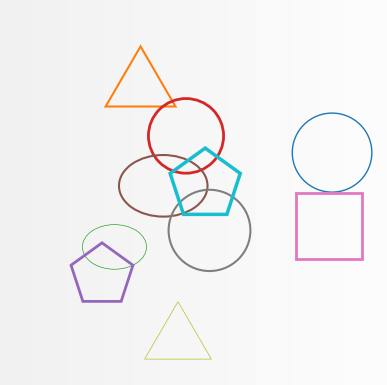[{"shape": "circle", "thickness": 1, "radius": 0.51, "center": [0.857, 0.604]}, {"shape": "triangle", "thickness": 1.5, "radius": 0.52, "center": [0.363, 0.775]}, {"shape": "oval", "thickness": 0.5, "radius": 0.41, "center": [0.295, 0.359]}, {"shape": "circle", "thickness": 2, "radius": 0.48, "center": [0.48, 0.647]}, {"shape": "pentagon", "thickness": 2, "radius": 0.42, "center": [0.263, 0.285]}, {"shape": "oval", "thickness": 1.5, "radius": 0.57, "center": [0.421, 0.517]}, {"shape": "square", "thickness": 2, "radius": 0.43, "center": [0.849, 0.413]}, {"shape": "circle", "thickness": 1.5, "radius": 0.53, "center": [0.541, 0.402]}, {"shape": "triangle", "thickness": 0.5, "radius": 0.5, "center": [0.459, 0.117]}, {"shape": "pentagon", "thickness": 2.5, "radius": 0.48, "center": [0.53, 0.52]}]